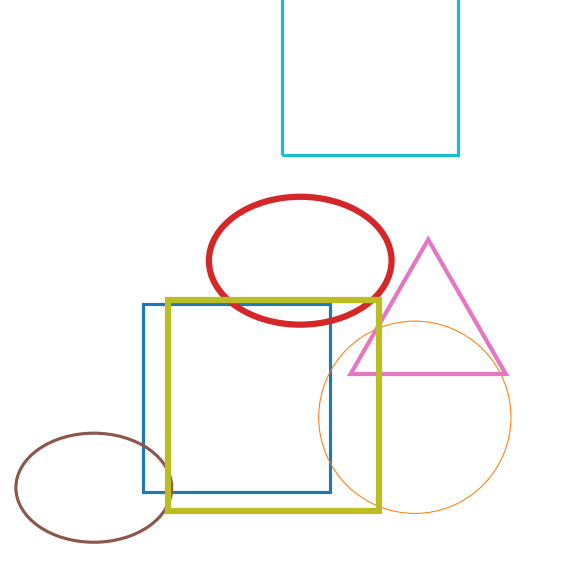[{"shape": "square", "thickness": 1.5, "radius": 0.81, "center": [0.41, 0.31]}, {"shape": "circle", "thickness": 0.5, "radius": 0.83, "center": [0.718, 0.277]}, {"shape": "oval", "thickness": 3, "radius": 0.79, "center": [0.52, 0.548]}, {"shape": "oval", "thickness": 1.5, "radius": 0.67, "center": [0.162, 0.155]}, {"shape": "triangle", "thickness": 2, "radius": 0.78, "center": [0.742, 0.429]}, {"shape": "square", "thickness": 3, "radius": 0.91, "center": [0.474, 0.297]}, {"shape": "square", "thickness": 1.5, "radius": 0.76, "center": [0.64, 0.883]}]